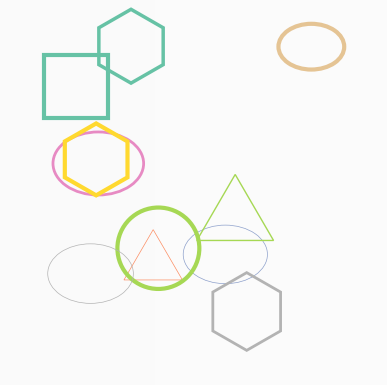[{"shape": "square", "thickness": 3, "radius": 0.41, "center": [0.196, 0.776]}, {"shape": "hexagon", "thickness": 2.5, "radius": 0.48, "center": [0.338, 0.88]}, {"shape": "triangle", "thickness": 0.5, "radius": 0.44, "center": [0.395, 0.316]}, {"shape": "oval", "thickness": 0.5, "radius": 0.54, "center": [0.581, 0.339]}, {"shape": "oval", "thickness": 2, "radius": 0.58, "center": [0.254, 0.575]}, {"shape": "triangle", "thickness": 1, "radius": 0.57, "center": [0.607, 0.433]}, {"shape": "circle", "thickness": 3, "radius": 0.53, "center": [0.409, 0.355]}, {"shape": "hexagon", "thickness": 3, "radius": 0.47, "center": [0.248, 0.586]}, {"shape": "oval", "thickness": 3, "radius": 0.42, "center": [0.803, 0.879]}, {"shape": "hexagon", "thickness": 2, "radius": 0.5, "center": [0.637, 0.191]}, {"shape": "oval", "thickness": 0.5, "radius": 0.55, "center": [0.234, 0.289]}]